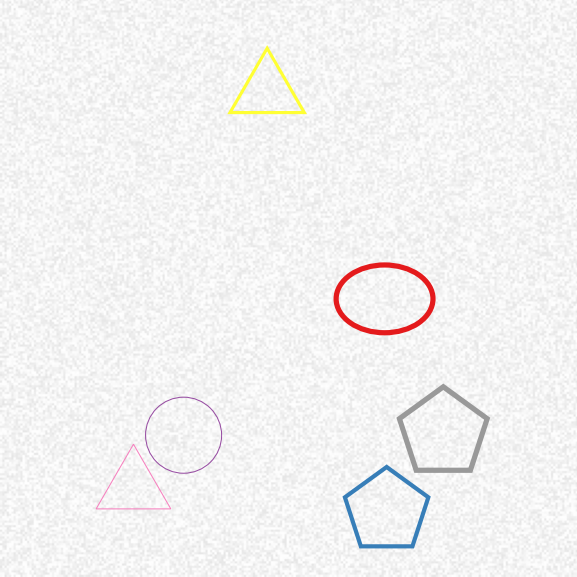[{"shape": "oval", "thickness": 2.5, "radius": 0.42, "center": [0.666, 0.482]}, {"shape": "pentagon", "thickness": 2, "radius": 0.38, "center": [0.67, 0.115]}, {"shape": "circle", "thickness": 0.5, "radius": 0.33, "center": [0.318, 0.246]}, {"shape": "triangle", "thickness": 1.5, "radius": 0.37, "center": [0.463, 0.841]}, {"shape": "triangle", "thickness": 0.5, "radius": 0.37, "center": [0.231, 0.155]}, {"shape": "pentagon", "thickness": 2.5, "radius": 0.4, "center": [0.768, 0.249]}]